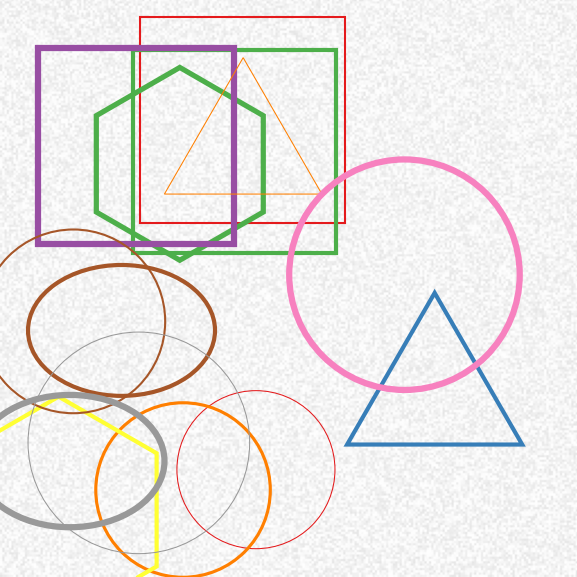[{"shape": "circle", "thickness": 0.5, "radius": 0.68, "center": [0.443, 0.186]}, {"shape": "square", "thickness": 1, "radius": 0.89, "center": [0.42, 0.791]}, {"shape": "triangle", "thickness": 2, "radius": 0.88, "center": [0.753, 0.317]}, {"shape": "square", "thickness": 2, "radius": 0.88, "center": [0.406, 0.737]}, {"shape": "hexagon", "thickness": 2.5, "radius": 0.83, "center": [0.311, 0.715]}, {"shape": "square", "thickness": 3, "radius": 0.85, "center": [0.236, 0.746]}, {"shape": "triangle", "thickness": 0.5, "radius": 0.79, "center": [0.421, 0.742]}, {"shape": "circle", "thickness": 1.5, "radius": 0.76, "center": [0.317, 0.151]}, {"shape": "hexagon", "thickness": 2, "radius": 0.98, "center": [0.101, 0.116]}, {"shape": "oval", "thickness": 2, "radius": 0.81, "center": [0.21, 0.427]}, {"shape": "circle", "thickness": 1, "radius": 0.8, "center": [0.127, 0.443]}, {"shape": "circle", "thickness": 3, "radius": 1.0, "center": [0.7, 0.523]}, {"shape": "oval", "thickness": 3, "radius": 0.82, "center": [0.121, 0.201]}, {"shape": "circle", "thickness": 0.5, "radius": 0.96, "center": [0.24, 0.232]}]